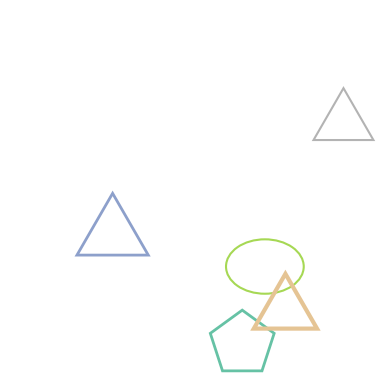[{"shape": "pentagon", "thickness": 2, "radius": 0.44, "center": [0.629, 0.107]}, {"shape": "triangle", "thickness": 2, "radius": 0.53, "center": [0.293, 0.391]}, {"shape": "oval", "thickness": 1.5, "radius": 0.5, "center": [0.688, 0.308]}, {"shape": "triangle", "thickness": 3, "radius": 0.47, "center": [0.741, 0.194]}, {"shape": "triangle", "thickness": 1.5, "radius": 0.45, "center": [0.892, 0.681]}]